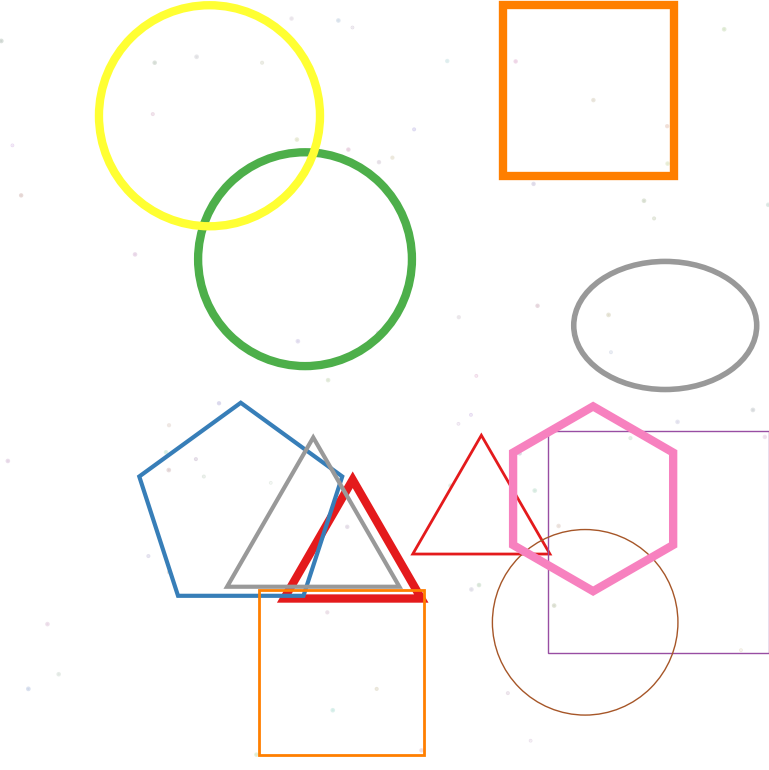[{"shape": "triangle", "thickness": 3, "radius": 0.51, "center": [0.458, 0.274]}, {"shape": "triangle", "thickness": 1, "radius": 0.51, "center": [0.625, 0.332]}, {"shape": "pentagon", "thickness": 1.5, "radius": 0.69, "center": [0.313, 0.338]}, {"shape": "circle", "thickness": 3, "radius": 0.69, "center": [0.396, 0.663]}, {"shape": "square", "thickness": 0.5, "radius": 0.72, "center": [0.855, 0.296]}, {"shape": "square", "thickness": 1, "radius": 0.54, "center": [0.444, 0.126]}, {"shape": "square", "thickness": 3, "radius": 0.56, "center": [0.764, 0.883]}, {"shape": "circle", "thickness": 3, "radius": 0.72, "center": [0.272, 0.85]}, {"shape": "circle", "thickness": 0.5, "radius": 0.6, "center": [0.76, 0.192]}, {"shape": "hexagon", "thickness": 3, "radius": 0.6, "center": [0.77, 0.352]}, {"shape": "oval", "thickness": 2, "radius": 0.59, "center": [0.864, 0.577]}, {"shape": "triangle", "thickness": 1.5, "radius": 0.65, "center": [0.407, 0.303]}]